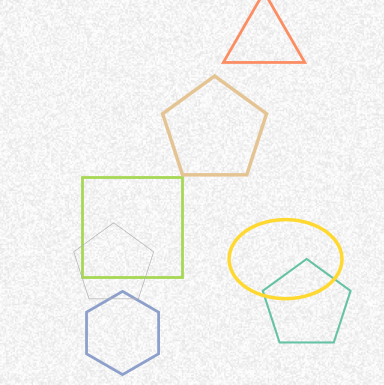[{"shape": "pentagon", "thickness": 1.5, "radius": 0.6, "center": [0.797, 0.207]}, {"shape": "triangle", "thickness": 2, "radius": 0.61, "center": [0.686, 0.899]}, {"shape": "hexagon", "thickness": 2, "radius": 0.54, "center": [0.318, 0.135]}, {"shape": "square", "thickness": 2, "radius": 0.65, "center": [0.343, 0.41]}, {"shape": "oval", "thickness": 2.5, "radius": 0.73, "center": [0.742, 0.327]}, {"shape": "pentagon", "thickness": 2.5, "radius": 0.71, "center": [0.557, 0.661]}, {"shape": "pentagon", "thickness": 0.5, "radius": 0.55, "center": [0.295, 0.312]}]